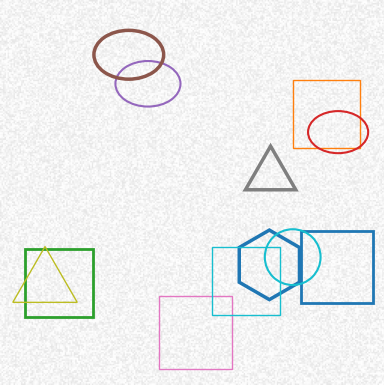[{"shape": "square", "thickness": 2, "radius": 0.46, "center": [0.875, 0.307]}, {"shape": "hexagon", "thickness": 2.5, "radius": 0.45, "center": [0.7, 0.312]}, {"shape": "square", "thickness": 1, "radius": 0.44, "center": [0.848, 0.704]}, {"shape": "square", "thickness": 2, "radius": 0.44, "center": [0.154, 0.264]}, {"shape": "oval", "thickness": 1.5, "radius": 0.39, "center": [0.878, 0.657]}, {"shape": "oval", "thickness": 1.5, "radius": 0.42, "center": [0.384, 0.782]}, {"shape": "oval", "thickness": 2.5, "radius": 0.45, "center": [0.335, 0.858]}, {"shape": "square", "thickness": 1, "radius": 0.47, "center": [0.508, 0.136]}, {"shape": "triangle", "thickness": 2.5, "radius": 0.38, "center": [0.703, 0.545]}, {"shape": "triangle", "thickness": 1, "radius": 0.48, "center": [0.117, 0.263]}, {"shape": "square", "thickness": 1, "radius": 0.44, "center": [0.639, 0.27]}, {"shape": "circle", "thickness": 1.5, "radius": 0.36, "center": [0.76, 0.332]}]